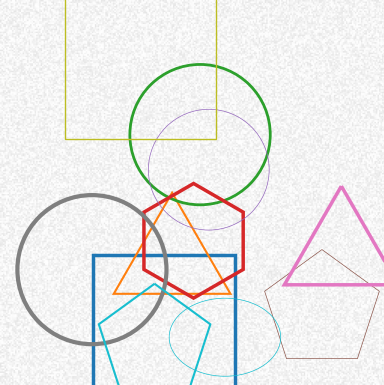[{"shape": "square", "thickness": 2.5, "radius": 0.92, "center": [0.426, 0.152]}, {"shape": "triangle", "thickness": 1.5, "radius": 0.88, "center": [0.447, 0.324]}, {"shape": "circle", "thickness": 2, "radius": 0.91, "center": [0.52, 0.65]}, {"shape": "hexagon", "thickness": 2.5, "radius": 0.74, "center": [0.503, 0.375]}, {"shape": "circle", "thickness": 0.5, "radius": 0.78, "center": [0.542, 0.559]}, {"shape": "pentagon", "thickness": 0.5, "radius": 0.78, "center": [0.836, 0.195]}, {"shape": "triangle", "thickness": 2.5, "radius": 0.85, "center": [0.887, 0.346]}, {"shape": "circle", "thickness": 3, "radius": 0.97, "center": [0.239, 0.3]}, {"shape": "square", "thickness": 1, "radius": 0.98, "center": [0.366, 0.834]}, {"shape": "pentagon", "thickness": 1.5, "radius": 0.76, "center": [0.401, 0.111]}, {"shape": "oval", "thickness": 0.5, "radius": 0.72, "center": [0.584, 0.124]}]